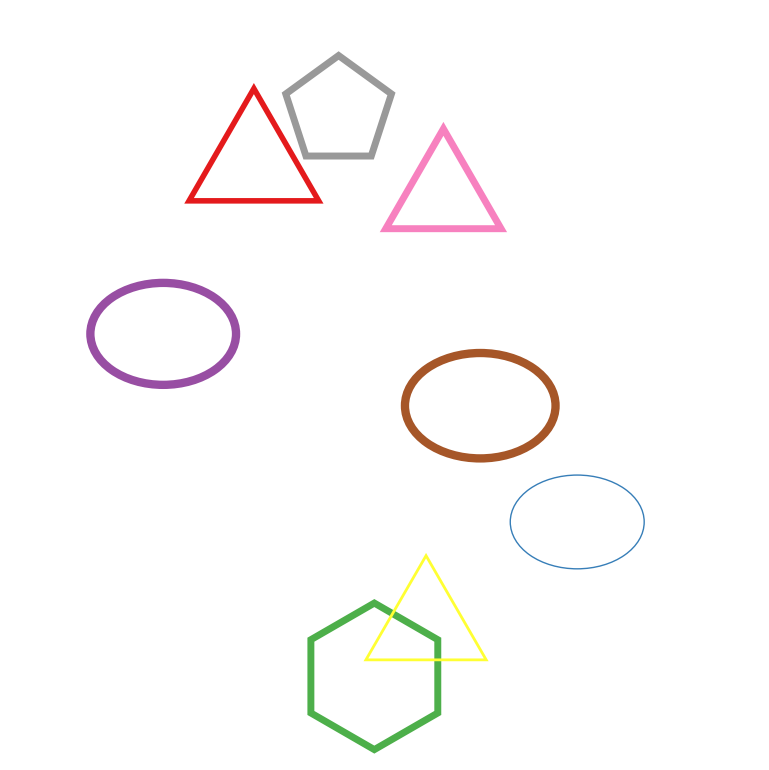[{"shape": "triangle", "thickness": 2, "radius": 0.49, "center": [0.33, 0.788]}, {"shape": "oval", "thickness": 0.5, "radius": 0.43, "center": [0.75, 0.322]}, {"shape": "hexagon", "thickness": 2.5, "radius": 0.48, "center": [0.486, 0.122]}, {"shape": "oval", "thickness": 3, "radius": 0.47, "center": [0.212, 0.566]}, {"shape": "triangle", "thickness": 1, "radius": 0.45, "center": [0.553, 0.188]}, {"shape": "oval", "thickness": 3, "radius": 0.49, "center": [0.624, 0.473]}, {"shape": "triangle", "thickness": 2.5, "radius": 0.43, "center": [0.576, 0.746]}, {"shape": "pentagon", "thickness": 2.5, "radius": 0.36, "center": [0.44, 0.856]}]